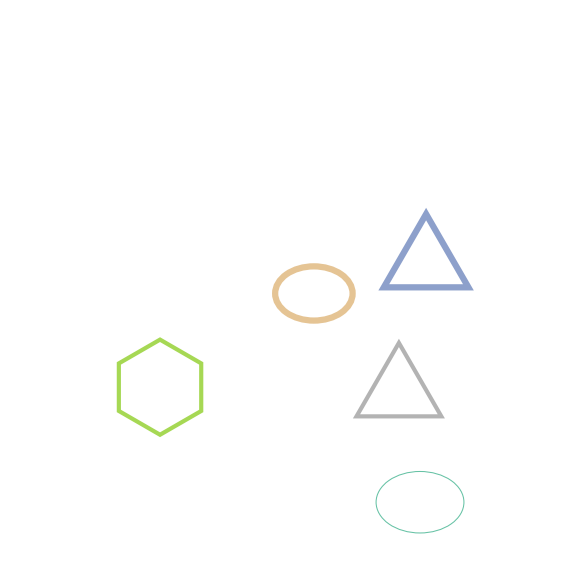[{"shape": "oval", "thickness": 0.5, "radius": 0.38, "center": [0.727, 0.129]}, {"shape": "triangle", "thickness": 3, "radius": 0.42, "center": [0.738, 0.544]}, {"shape": "hexagon", "thickness": 2, "radius": 0.41, "center": [0.277, 0.329]}, {"shape": "oval", "thickness": 3, "radius": 0.34, "center": [0.544, 0.491]}, {"shape": "triangle", "thickness": 2, "radius": 0.42, "center": [0.691, 0.321]}]